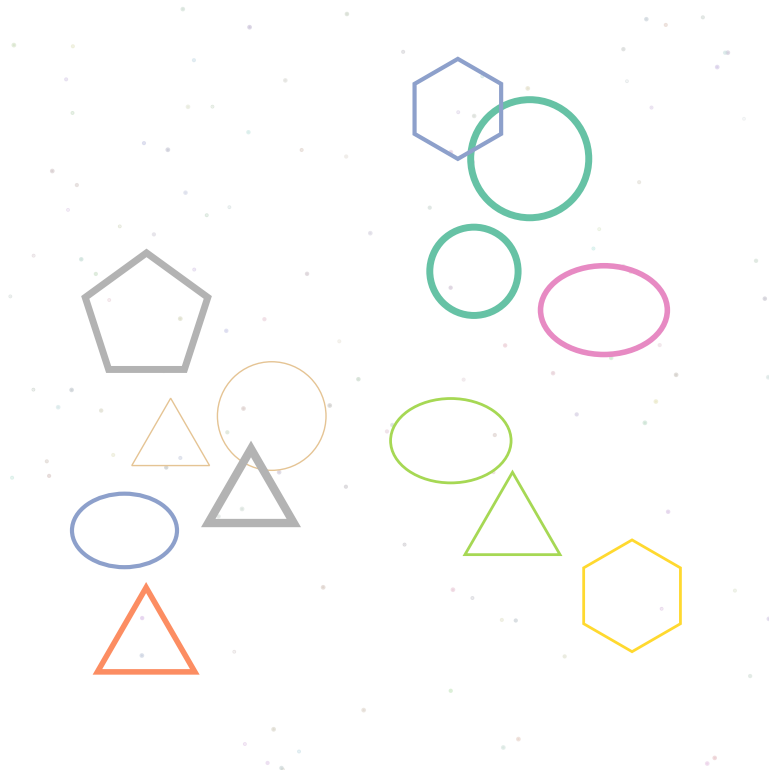[{"shape": "circle", "thickness": 2.5, "radius": 0.38, "center": [0.688, 0.794]}, {"shape": "circle", "thickness": 2.5, "radius": 0.29, "center": [0.616, 0.648]}, {"shape": "triangle", "thickness": 2, "radius": 0.37, "center": [0.19, 0.164]}, {"shape": "oval", "thickness": 1.5, "radius": 0.34, "center": [0.162, 0.311]}, {"shape": "hexagon", "thickness": 1.5, "radius": 0.32, "center": [0.595, 0.859]}, {"shape": "oval", "thickness": 2, "radius": 0.41, "center": [0.784, 0.597]}, {"shape": "triangle", "thickness": 1, "radius": 0.36, "center": [0.666, 0.315]}, {"shape": "oval", "thickness": 1, "radius": 0.39, "center": [0.585, 0.428]}, {"shape": "hexagon", "thickness": 1, "radius": 0.36, "center": [0.821, 0.226]}, {"shape": "triangle", "thickness": 0.5, "radius": 0.29, "center": [0.222, 0.425]}, {"shape": "circle", "thickness": 0.5, "radius": 0.35, "center": [0.353, 0.46]}, {"shape": "pentagon", "thickness": 2.5, "radius": 0.42, "center": [0.19, 0.588]}, {"shape": "triangle", "thickness": 3, "radius": 0.32, "center": [0.326, 0.353]}]